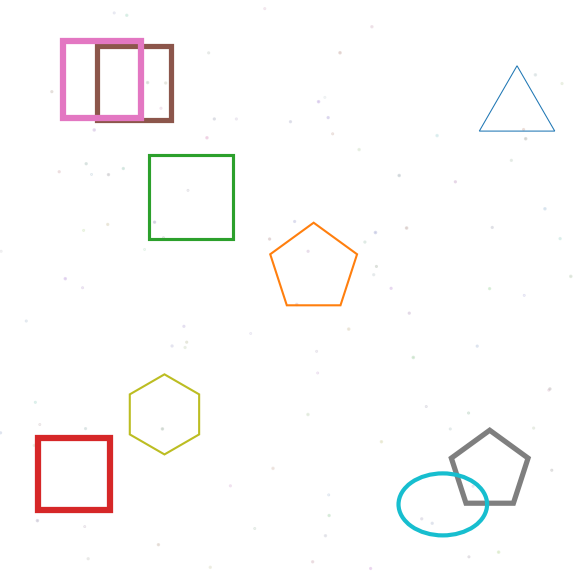[{"shape": "triangle", "thickness": 0.5, "radius": 0.38, "center": [0.895, 0.81]}, {"shape": "pentagon", "thickness": 1, "radius": 0.4, "center": [0.543, 0.534]}, {"shape": "square", "thickness": 1.5, "radius": 0.36, "center": [0.33, 0.658]}, {"shape": "square", "thickness": 3, "radius": 0.31, "center": [0.129, 0.179]}, {"shape": "square", "thickness": 2.5, "radius": 0.32, "center": [0.232, 0.855]}, {"shape": "square", "thickness": 3, "radius": 0.34, "center": [0.177, 0.861]}, {"shape": "pentagon", "thickness": 2.5, "radius": 0.35, "center": [0.848, 0.184]}, {"shape": "hexagon", "thickness": 1, "radius": 0.35, "center": [0.285, 0.282]}, {"shape": "oval", "thickness": 2, "radius": 0.38, "center": [0.767, 0.126]}]